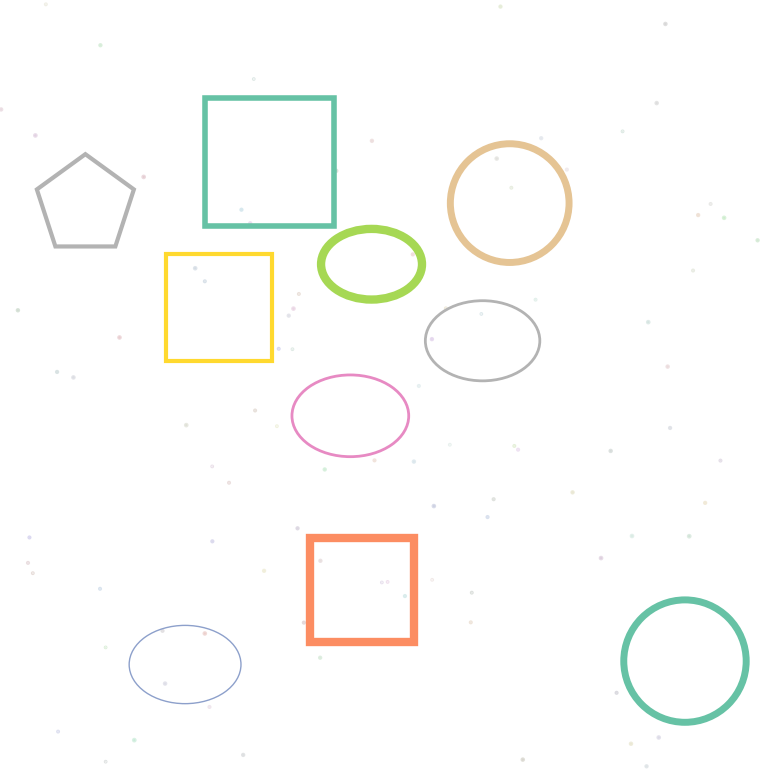[{"shape": "circle", "thickness": 2.5, "radius": 0.4, "center": [0.89, 0.141]}, {"shape": "square", "thickness": 2, "radius": 0.42, "center": [0.35, 0.789]}, {"shape": "square", "thickness": 3, "radius": 0.34, "center": [0.47, 0.233]}, {"shape": "oval", "thickness": 0.5, "radius": 0.36, "center": [0.24, 0.137]}, {"shape": "oval", "thickness": 1, "radius": 0.38, "center": [0.455, 0.46]}, {"shape": "oval", "thickness": 3, "radius": 0.33, "center": [0.483, 0.657]}, {"shape": "square", "thickness": 1.5, "radius": 0.35, "center": [0.284, 0.601]}, {"shape": "circle", "thickness": 2.5, "radius": 0.39, "center": [0.662, 0.736]}, {"shape": "oval", "thickness": 1, "radius": 0.37, "center": [0.627, 0.557]}, {"shape": "pentagon", "thickness": 1.5, "radius": 0.33, "center": [0.111, 0.734]}]